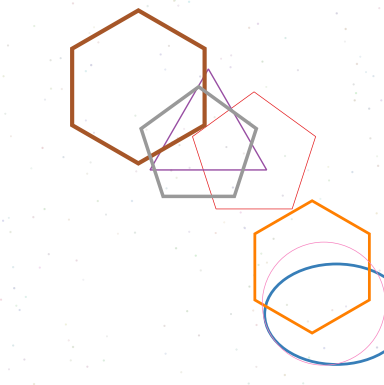[{"shape": "pentagon", "thickness": 0.5, "radius": 0.84, "center": [0.66, 0.593]}, {"shape": "oval", "thickness": 2, "radius": 0.93, "center": [0.874, 0.184]}, {"shape": "triangle", "thickness": 1, "radius": 0.87, "center": [0.541, 0.646]}, {"shape": "hexagon", "thickness": 2, "radius": 0.86, "center": [0.811, 0.307]}, {"shape": "hexagon", "thickness": 3, "radius": 0.99, "center": [0.359, 0.774]}, {"shape": "circle", "thickness": 0.5, "radius": 0.8, "center": [0.841, 0.211]}, {"shape": "pentagon", "thickness": 2.5, "radius": 0.79, "center": [0.516, 0.617]}]